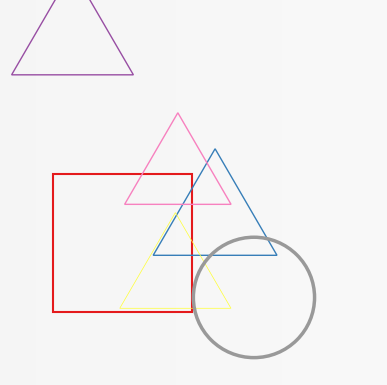[{"shape": "square", "thickness": 1.5, "radius": 0.9, "center": [0.317, 0.37]}, {"shape": "triangle", "thickness": 1, "radius": 0.92, "center": [0.555, 0.429]}, {"shape": "triangle", "thickness": 1, "radius": 0.91, "center": [0.187, 0.896]}, {"shape": "triangle", "thickness": 0.5, "radius": 0.83, "center": [0.453, 0.282]}, {"shape": "triangle", "thickness": 1, "radius": 0.79, "center": [0.459, 0.549]}, {"shape": "circle", "thickness": 2.5, "radius": 0.78, "center": [0.655, 0.227]}]